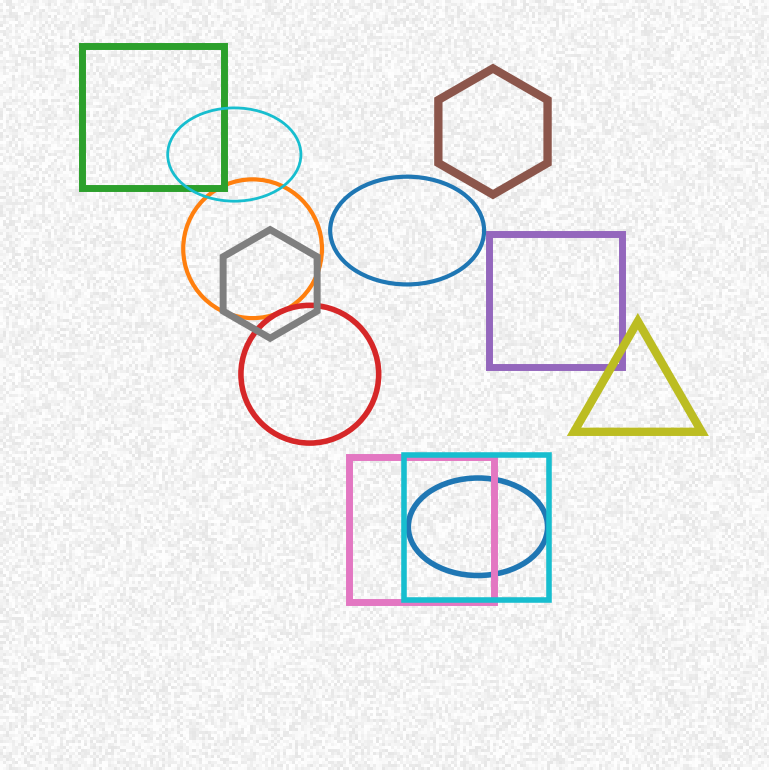[{"shape": "oval", "thickness": 1.5, "radius": 0.5, "center": [0.529, 0.701]}, {"shape": "oval", "thickness": 2, "radius": 0.45, "center": [0.621, 0.316]}, {"shape": "circle", "thickness": 1.5, "radius": 0.45, "center": [0.328, 0.677]}, {"shape": "square", "thickness": 2.5, "radius": 0.46, "center": [0.199, 0.848]}, {"shape": "circle", "thickness": 2, "radius": 0.45, "center": [0.402, 0.514]}, {"shape": "square", "thickness": 2.5, "radius": 0.43, "center": [0.721, 0.61]}, {"shape": "hexagon", "thickness": 3, "radius": 0.41, "center": [0.64, 0.829]}, {"shape": "square", "thickness": 2.5, "radius": 0.47, "center": [0.548, 0.312]}, {"shape": "hexagon", "thickness": 2.5, "radius": 0.35, "center": [0.351, 0.631]}, {"shape": "triangle", "thickness": 3, "radius": 0.48, "center": [0.828, 0.487]}, {"shape": "oval", "thickness": 1, "radius": 0.43, "center": [0.304, 0.799]}, {"shape": "square", "thickness": 2, "radius": 0.47, "center": [0.619, 0.315]}]